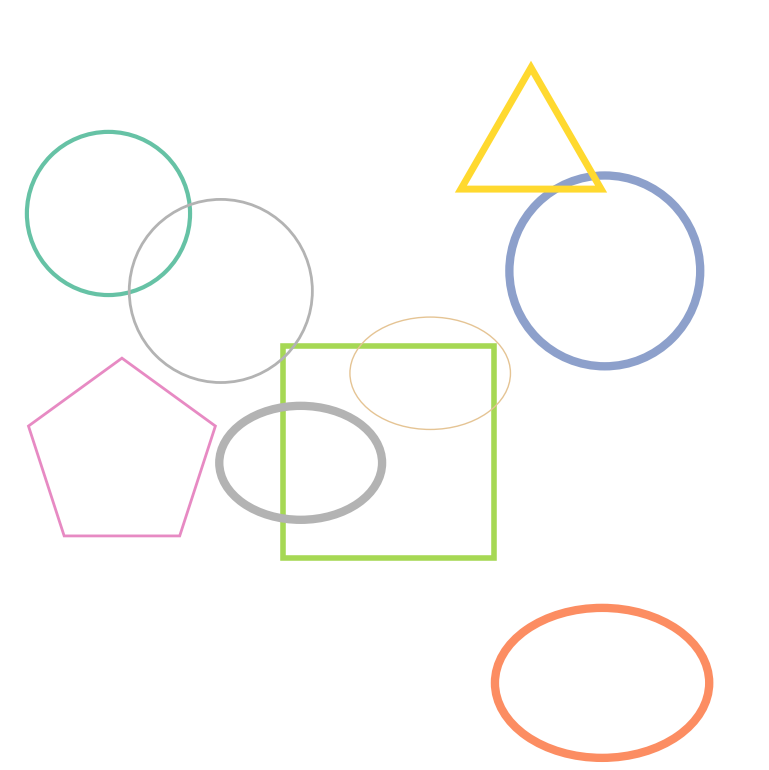[{"shape": "circle", "thickness": 1.5, "radius": 0.53, "center": [0.141, 0.723]}, {"shape": "oval", "thickness": 3, "radius": 0.7, "center": [0.782, 0.113]}, {"shape": "circle", "thickness": 3, "radius": 0.62, "center": [0.785, 0.648]}, {"shape": "pentagon", "thickness": 1, "radius": 0.64, "center": [0.158, 0.407]}, {"shape": "square", "thickness": 2, "radius": 0.69, "center": [0.505, 0.413]}, {"shape": "triangle", "thickness": 2.5, "radius": 0.53, "center": [0.69, 0.807]}, {"shape": "oval", "thickness": 0.5, "radius": 0.52, "center": [0.559, 0.515]}, {"shape": "circle", "thickness": 1, "radius": 0.59, "center": [0.287, 0.622]}, {"shape": "oval", "thickness": 3, "radius": 0.53, "center": [0.39, 0.399]}]